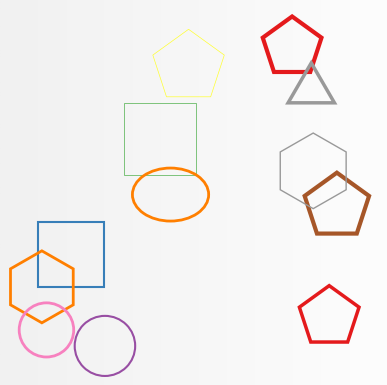[{"shape": "pentagon", "thickness": 2.5, "radius": 0.4, "center": [0.85, 0.177]}, {"shape": "pentagon", "thickness": 3, "radius": 0.4, "center": [0.754, 0.877]}, {"shape": "square", "thickness": 1.5, "radius": 0.42, "center": [0.183, 0.34]}, {"shape": "square", "thickness": 0.5, "radius": 0.47, "center": [0.413, 0.638]}, {"shape": "circle", "thickness": 1.5, "radius": 0.39, "center": [0.271, 0.102]}, {"shape": "oval", "thickness": 2, "radius": 0.49, "center": [0.44, 0.495]}, {"shape": "hexagon", "thickness": 2, "radius": 0.47, "center": [0.108, 0.255]}, {"shape": "pentagon", "thickness": 0.5, "radius": 0.48, "center": [0.487, 0.827]}, {"shape": "pentagon", "thickness": 3, "radius": 0.44, "center": [0.869, 0.464]}, {"shape": "circle", "thickness": 2, "radius": 0.35, "center": [0.12, 0.143]}, {"shape": "triangle", "thickness": 2.5, "radius": 0.35, "center": [0.803, 0.767]}, {"shape": "hexagon", "thickness": 1, "radius": 0.49, "center": [0.808, 0.556]}]